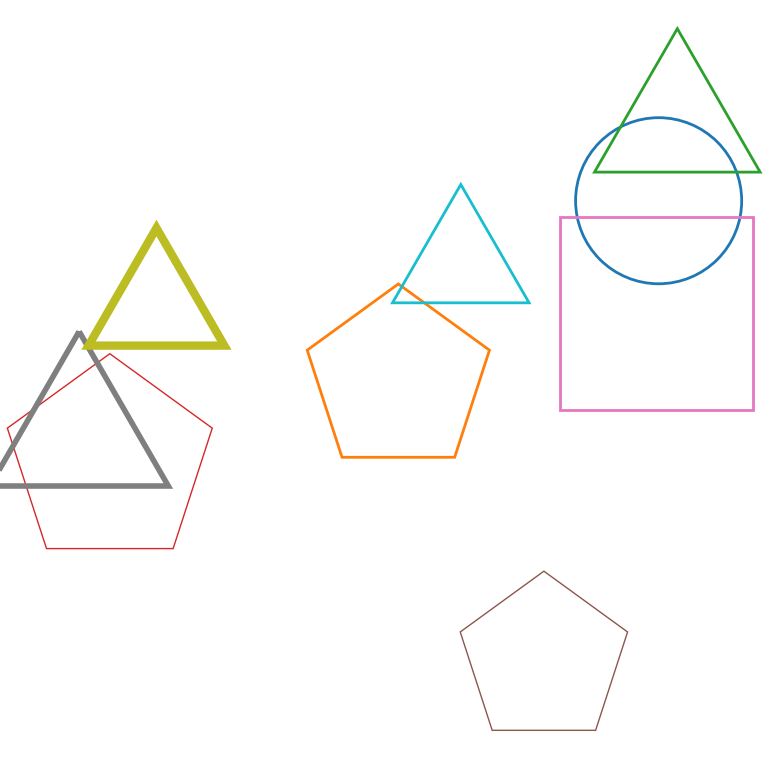[{"shape": "circle", "thickness": 1, "radius": 0.54, "center": [0.855, 0.739]}, {"shape": "pentagon", "thickness": 1, "radius": 0.62, "center": [0.517, 0.507]}, {"shape": "triangle", "thickness": 1, "radius": 0.62, "center": [0.88, 0.839]}, {"shape": "pentagon", "thickness": 0.5, "radius": 0.7, "center": [0.143, 0.401]}, {"shape": "pentagon", "thickness": 0.5, "radius": 0.57, "center": [0.706, 0.144]}, {"shape": "square", "thickness": 1, "radius": 0.63, "center": [0.853, 0.593]}, {"shape": "triangle", "thickness": 2, "radius": 0.67, "center": [0.103, 0.436]}, {"shape": "triangle", "thickness": 3, "radius": 0.51, "center": [0.203, 0.602]}, {"shape": "triangle", "thickness": 1, "radius": 0.51, "center": [0.598, 0.658]}]